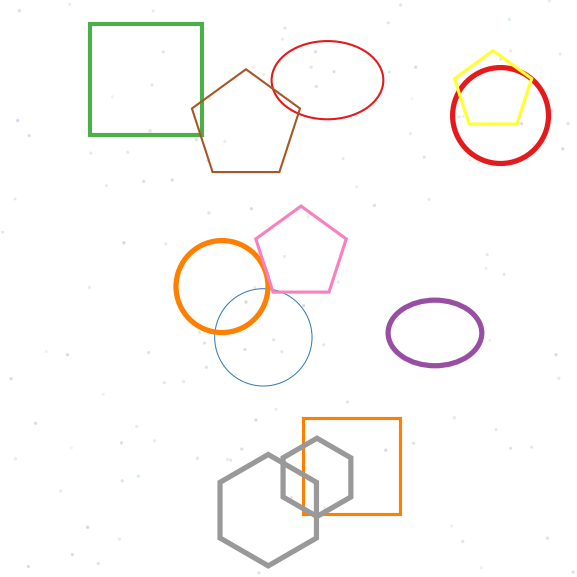[{"shape": "circle", "thickness": 2.5, "radius": 0.42, "center": [0.867, 0.799]}, {"shape": "oval", "thickness": 1, "radius": 0.48, "center": [0.567, 0.86]}, {"shape": "circle", "thickness": 0.5, "radius": 0.42, "center": [0.456, 0.415]}, {"shape": "square", "thickness": 2, "radius": 0.48, "center": [0.253, 0.862]}, {"shape": "oval", "thickness": 2.5, "radius": 0.41, "center": [0.753, 0.423]}, {"shape": "square", "thickness": 1.5, "radius": 0.42, "center": [0.608, 0.193]}, {"shape": "circle", "thickness": 2.5, "radius": 0.4, "center": [0.384, 0.503]}, {"shape": "pentagon", "thickness": 1.5, "radius": 0.35, "center": [0.854, 0.841]}, {"shape": "pentagon", "thickness": 1, "radius": 0.49, "center": [0.426, 0.781]}, {"shape": "pentagon", "thickness": 1.5, "radius": 0.41, "center": [0.521, 0.56]}, {"shape": "hexagon", "thickness": 2.5, "radius": 0.34, "center": [0.549, 0.172]}, {"shape": "hexagon", "thickness": 2.5, "radius": 0.48, "center": [0.464, 0.116]}]